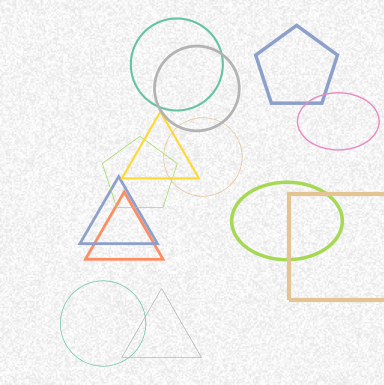[{"shape": "circle", "thickness": 1.5, "radius": 0.6, "center": [0.459, 0.832]}, {"shape": "circle", "thickness": 0.5, "radius": 0.55, "center": [0.268, 0.16]}, {"shape": "triangle", "thickness": 2, "radius": 0.58, "center": [0.323, 0.385]}, {"shape": "pentagon", "thickness": 2.5, "radius": 0.56, "center": [0.77, 0.822]}, {"shape": "triangle", "thickness": 2, "radius": 0.58, "center": [0.308, 0.425]}, {"shape": "oval", "thickness": 1, "radius": 0.53, "center": [0.879, 0.685]}, {"shape": "pentagon", "thickness": 0.5, "radius": 0.51, "center": [0.363, 0.544]}, {"shape": "oval", "thickness": 2.5, "radius": 0.72, "center": [0.745, 0.426]}, {"shape": "triangle", "thickness": 1.5, "radius": 0.58, "center": [0.417, 0.594]}, {"shape": "circle", "thickness": 0.5, "radius": 0.51, "center": [0.527, 0.592]}, {"shape": "square", "thickness": 3, "radius": 0.69, "center": [0.888, 0.359]}, {"shape": "triangle", "thickness": 0.5, "radius": 0.6, "center": [0.42, 0.131]}, {"shape": "circle", "thickness": 2, "radius": 0.55, "center": [0.511, 0.77]}]